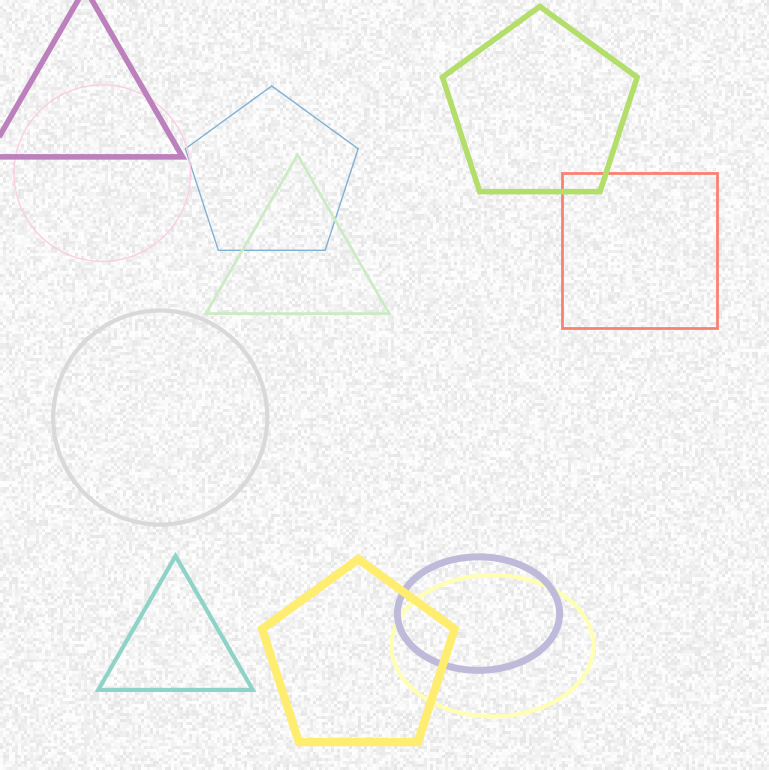[{"shape": "triangle", "thickness": 1.5, "radius": 0.58, "center": [0.228, 0.162]}, {"shape": "oval", "thickness": 1.5, "radius": 0.66, "center": [0.64, 0.161]}, {"shape": "oval", "thickness": 2.5, "radius": 0.53, "center": [0.621, 0.203]}, {"shape": "square", "thickness": 1, "radius": 0.5, "center": [0.831, 0.674]}, {"shape": "pentagon", "thickness": 0.5, "radius": 0.59, "center": [0.353, 0.77]}, {"shape": "pentagon", "thickness": 2, "radius": 0.66, "center": [0.701, 0.859]}, {"shape": "circle", "thickness": 0.5, "radius": 0.57, "center": [0.133, 0.775]}, {"shape": "circle", "thickness": 1.5, "radius": 0.7, "center": [0.208, 0.458]}, {"shape": "triangle", "thickness": 2, "radius": 0.73, "center": [0.11, 0.869]}, {"shape": "triangle", "thickness": 1, "radius": 0.69, "center": [0.386, 0.661]}, {"shape": "pentagon", "thickness": 3, "radius": 0.66, "center": [0.465, 0.143]}]